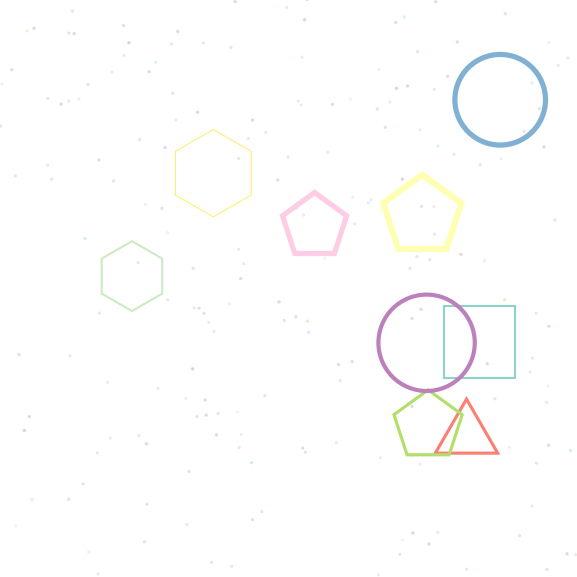[{"shape": "square", "thickness": 1, "radius": 0.31, "center": [0.831, 0.407]}, {"shape": "pentagon", "thickness": 3, "radius": 0.35, "center": [0.731, 0.626]}, {"shape": "triangle", "thickness": 1.5, "radius": 0.31, "center": [0.808, 0.246]}, {"shape": "circle", "thickness": 2.5, "radius": 0.39, "center": [0.866, 0.826]}, {"shape": "pentagon", "thickness": 1.5, "radius": 0.31, "center": [0.741, 0.262]}, {"shape": "pentagon", "thickness": 2.5, "radius": 0.29, "center": [0.545, 0.607]}, {"shape": "circle", "thickness": 2, "radius": 0.42, "center": [0.739, 0.406]}, {"shape": "hexagon", "thickness": 1, "radius": 0.3, "center": [0.229, 0.521]}, {"shape": "hexagon", "thickness": 0.5, "radius": 0.38, "center": [0.369, 0.699]}]